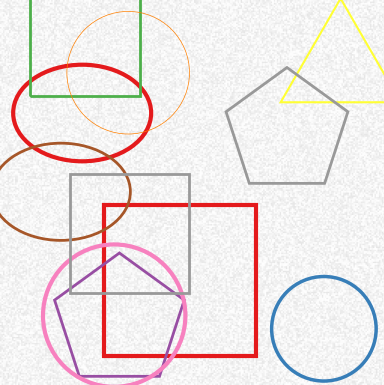[{"shape": "oval", "thickness": 3, "radius": 0.9, "center": [0.213, 0.706]}, {"shape": "square", "thickness": 3, "radius": 0.98, "center": [0.467, 0.272]}, {"shape": "circle", "thickness": 2.5, "radius": 0.68, "center": [0.841, 0.146]}, {"shape": "square", "thickness": 2, "radius": 0.71, "center": [0.222, 0.892]}, {"shape": "pentagon", "thickness": 2, "radius": 0.89, "center": [0.31, 0.166]}, {"shape": "circle", "thickness": 0.5, "radius": 0.8, "center": [0.333, 0.811]}, {"shape": "triangle", "thickness": 1.5, "radius": 0.9, "center": [0.885, 0.824]}, {"shape": "oval", "thickness": 2, "radius": 0.9, "center": [0.158, 0.502]}, {"shape": "circle", "thickness": 3, "radius": 0.92, "center": [0.297, 0.18]}, {"shape": "square", "thickness": 2, "radius": 0.77, "center": [0.337, 0.393]}, {"shape": "pentagon", "thickness": 2, "radius": 0.83, "center": [0.745, 0.658]}]